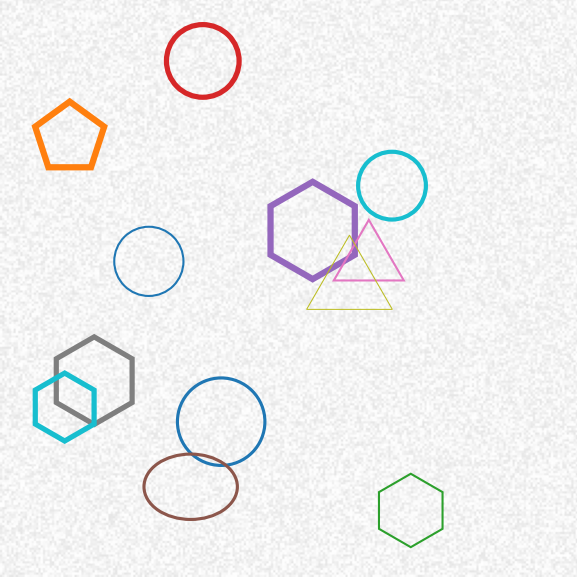[{"shape": "circle", "thickness": 1, "radius": 0.3, "center": [0.258, 0.547]}, {"shape": "circle", "thickness": 1.5, "radius": 0.38, "center": [0.383, 0.269]}, {"shape": "pentagon", "thickness": 3, "radius": 0.31, "center": [0.121, 0.76]}, {"shape": "hexagon", "thickness": 1, "radius": 0.32, "center": [0.711, 0.115]}, {"shape": "circle", "thickness": 2.5, "radius": 0.31, "center": [0.351, 0.894]}, {"shape": "hexagon", "thickness": 3, "radius": 0.42, "center": [0.541, 0.6]}, {"shape": "oval", "thickness": 1.5, "radius": 0.4, "center": [0.33, 0.156]}, {"shape": "triangle", "thickness": 1, "radius": 0.35, "center": [0.639, 0.548]}, {"shape": "hexagon", "thickness": 2.5, "radius": 0.38, "center": [0.163, 0.34]}, {"shape": "triangle", "thickness": 0.5, "radius": 0.43, "center": [0.605, 0.506]}, {"shape": "circle", "thickness": 2, "radius": 0.29, "center": [0.679, 0.678]}, {"shape": "hexagon", "thickness": 2.5, "radius": 0.29, "center": [0.112, 0.294]}]